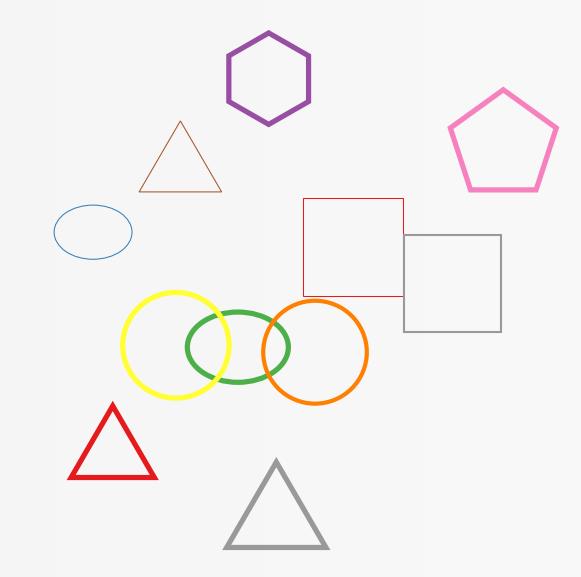[{"shape": "square", "thickness": 0.5, "radius": 0.43, "center": [0.607, 0.571]}, {"shape": "triangle", "thickness": 2.5, "radius": 0.41, "center": [0.194, 0.214]}, {"shape": "oval", "thickness": 0.5, "radius": 0.33, "center": [0.16, 0.597]}, {"shape": "oval", "thickness": 2.5, "radius": 0.43, "center": [0.409, 0.398]}, {"shape": "hexagon", "thickness": 2.5, "radius": 0.4, "center": [0.462, 0.863]}, {"shape": "circle", "thickness": 2, "radius": 0.45, "center": [0.542, 0.389]}, {"shape": "circle", "thickness": 2.5, "radius": 0.46, "center": [0.303, 0.401]}, {"shape": "triangle", "thickness": 0.5, "radius": 0.41, "center": [0.31, 0.708]}, {"shape": "pentagon", "thickness": 2.5, "radius": 0.48, "center": [0.866, 0.748]}, {"shape": "square", "thickness": 1, "radius": 0.42, "center": [0.778, 0.508]}, {"shape": "triangle", "thickness": 2.5, "radius": 0.49, "center": [0.475, 0.1]}]